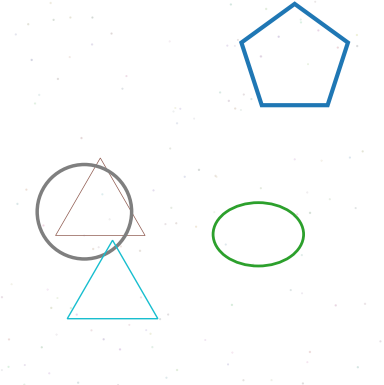[{"shape": "pentagon", "thickness": 3, "radius": 0.73, "center": [0.765, 0.844]}, {"shape": "oval", "thickness": 2, "radius": 0.59, "center": [0.671, 0.391]}, {"shape": "triangle", "thickness": 0.5, "radius": 0.67, "center": [0.261, 0.455]}, {"shape": "circle", "thickness": 2.5, "radius": 0.61, "center": [0.219, 0.45]}, {"shape": "triangle", "thickness": 1, "radius": 0.68, "center": [0.292, 0.24]}]